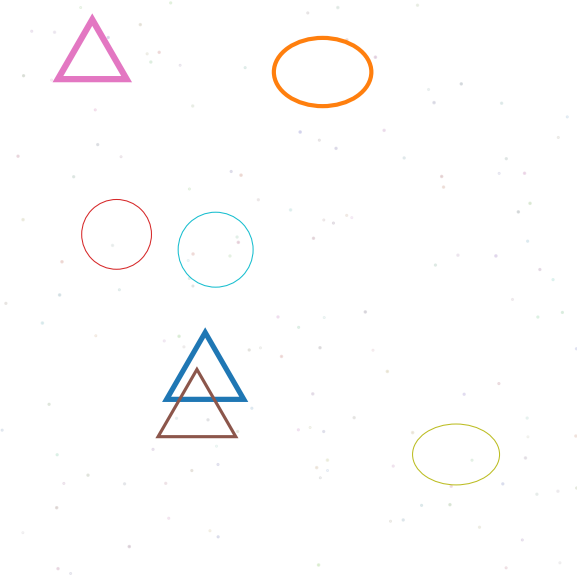[{"shape": "triangle", "thickness": 2.5, "radius": 0.39, "center": [0.355, 0.346]}, {"shape": "oval", "thickness": 2, "radius": 0.42, "center": [0.559, 0.874]}, {"shape": "circle", "thickness": 0.5, "radius": 0.3, "center": [0.202, 0.593]}, {"shape": "triangle", "thickness": 1.5, "radius": 0.39, "center": [0.341, 0.282]}, {"shape": "triangle", "thickness": 3, "radius": 0.34, "center": [0.16, 0.896]}, {"shape": "oval", "thickness": 0.5, "radius": 0.38, "center": [0.79, 0.212]}, {"shape": "circle", "thickness": 0.5, "radius": 0.32, "center": [0.373, 0.567]}]